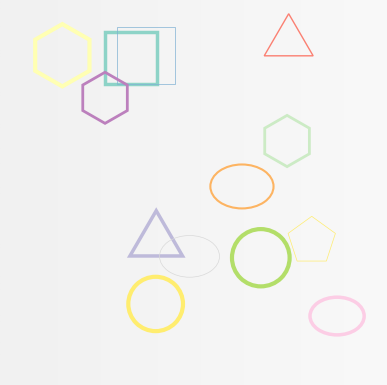[{"shape": "square", "thickness": 2.5, "radius": 0.33, "center": [0.338, 0.849]}, {"shape": "hexagon", "thickness": 3, "radius": 0.4, "center": [0.161, 0.857]}, {"shape": "triangle", "thickness": 2.5, "radius": 0.39, "center": [0.403, 0.374]}, {"shape": "triangle", "thickness": 1, "radius": 0.36, "center": [0.745, 0.891]}, {"shape": "square", "thickness": 0.5, "radius": 0.37, "center": [0.377, 0.856]}, {"shape": "oval", "thickness": 1.5, "radius": 0.41, "center": [0.624, 0.516]}, {"shape": "circle", "thickness": 3, "radius": 0.37, "center": [0.673, 0.331]}, {"shape": "oval", "thickness": 2.5, "radius": 0.35, "center": [0.87, 0.179]}, {"shape": "oval", "thickness": 0.5, "radius": 0.39, "center": [0.489, 0.334]}, {"shape": "hexagon", "thickness": 2, "radius": 0.33, "center": [0.271, 0.746]}, {"shape": "hexagon", "thickness": 2, "radius": 0.33, "center": [0.741, 0.634]}, {"shape": "circle", "thickness": 3, "radius": 0.35, "center": [0.402, 0.211]}, {"shape": "pentagon", "thickness": 0.5, "radius": 0.32, "center": [0.804, 0.374]}]